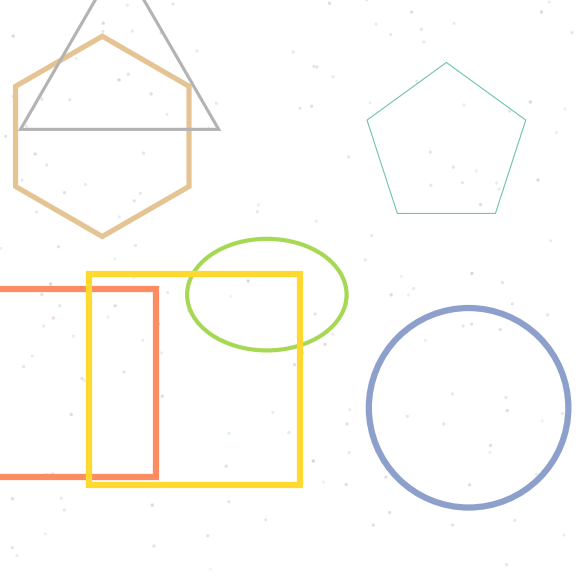[{"shape": "pentagon", "thickness": 0.5, "radius": 0.72, "center": [0.773, 0.747]}, {"shape": "square", "thickness": 3, "radius": 0.82, "center": [0.108, 0.337]}, {"shape": "circle", "thickness": 3, "radius": 0.86, "center": [0.811, 0.293]}, {"shape": "oval", "thickness": 2, "radius": 0.69, "center": [0.462, 0.489]}, {"shape": "square", "thickness": 3, "radius": 0.92, "center": [0.337, 0.342]}, {"shape": "hexagon", "thickness": 2.5, "radius": 0.87, "center": [0.177, 0.763]}, {"shape": "triangle", "thickness": 1.5, "radius": 0.99, "center": [0.207, 0.874]}]